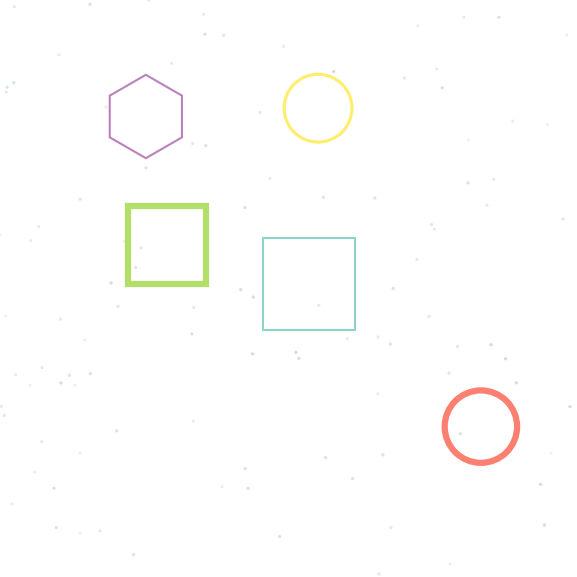[{"shape": "square", "thickness": 1, "radius": 0.4, "center": [0.536, 0.507]}, {"shape": "circle", "thickness": 3, "radius": 0.31, "center": [0.833, 0.26]}, {"shape": "square", "thickness": 3, "radius": 0.34, "center": [0.289, 0.575]}, {"shape": "hexagon", "thickness": 1, "radius": 0.36, "center": [0.253, 0.797]}, {"shape": "circle", "thickness": 1.5, "radius": 0.29, "center": [0.551, 0.812]}]